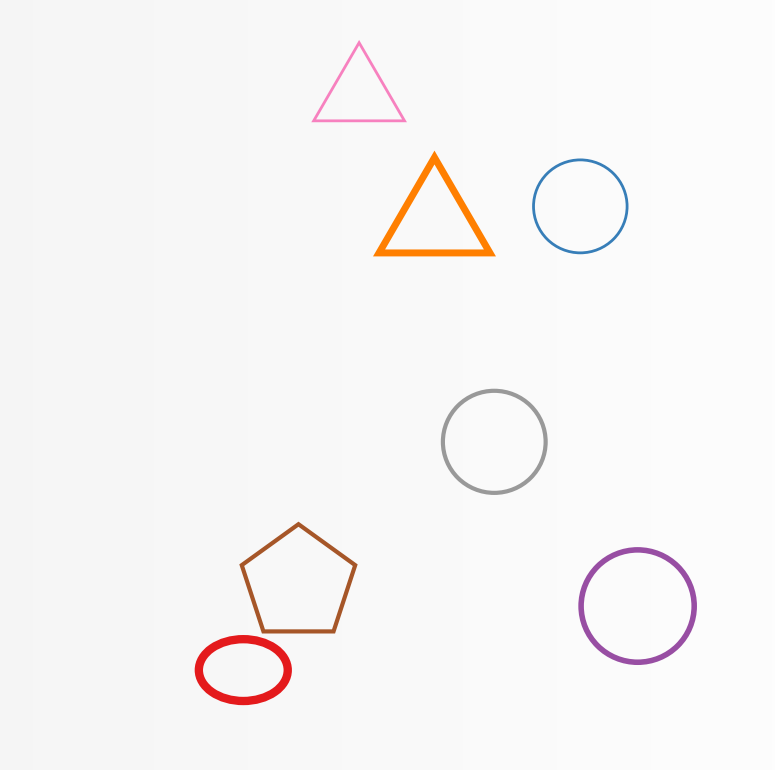[{"shape": "oval", "thickness": 3, "radius": 0.29, "center": [0.314, 0.13]}, {"shape": "circle", "thickness": 1, "radius": 0.3, "center": [0.749, 0.732]}, {"shape": "circle", "thickness": 2, "radius": 0.36, "center": [0.823, 0.213]}, {"shape": "triangle", "thickness": 2.5, "radius": 0.41, "center": [0.561, 0.713]}, {"shape": "pentagon", "thickness": 1.5, "radius": 0.38, "center": [0.385, 0.242]}, {"shape": "triangle", "thickness": 1, "radius": 0.34, "center": [0.463, 0.877]}, {"shape": "circle", "thickness": 1.5, "radius": 0.33, "center": [0.638, 0.426]}]